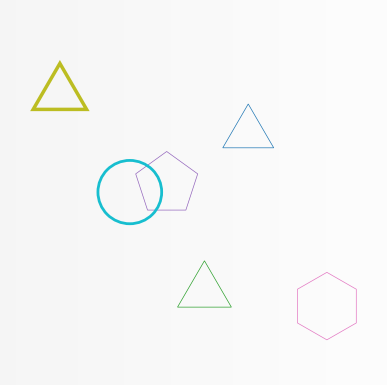[{"shape": "triangle", "thickness": 0.5, "radius": 0.38, "center": [0.641, 0.654]}, {"shape": "triangle", "thickness": 0.5, "radius": 0.4, "center": [0.528, 0.242]}, {"shape": "pentagon", "thickness": 0.5, "radius": 0.42, "center": [0.43, 0.522]}, {"shape": "hexagon", "thickness": 0.5, "radius": 0.44, "center": [0.844, 0.205]}, {"shape": "triangle", "thickness": 2.5, "radius": 0.4, "center": [0.155, 0.756]}, {"shape": "circle", "thickness": 2, "radius": 0.41, "center": [0.335, 0.501]}]